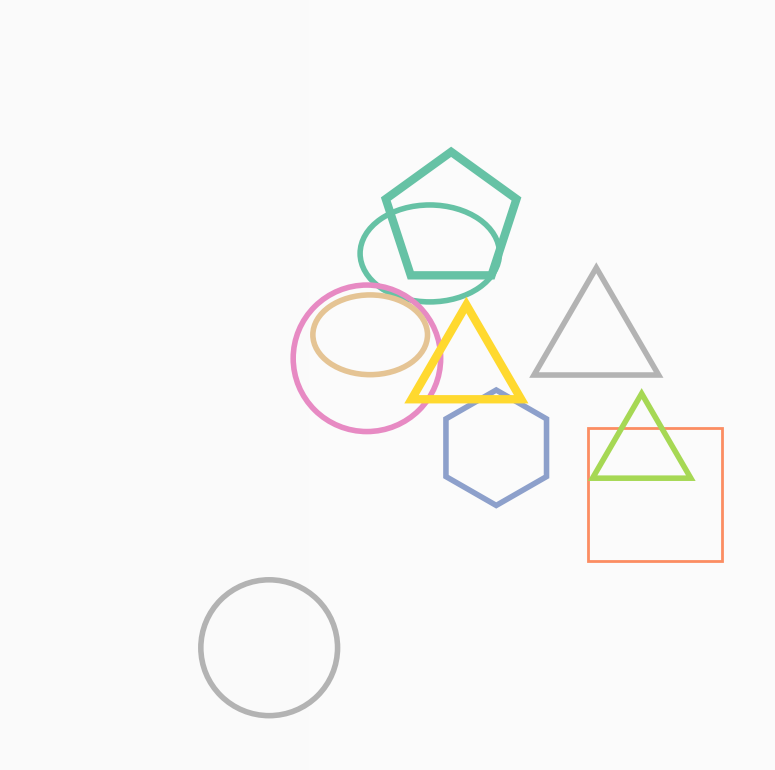[{"shape": "pentagon", "thickness": 3, "radius": 0.44, "center": [0.582, 0.714]}, {"shape": "oval", "thickness": 2, "radius": 0.45, "center": [0.555, 0.671]}, {"shape": "square", "thickness": 1, "radius": 0.43, "center": [0.845, 0.358]}, {"shape": "hexagon", "thickness": 2, "radius": 0.37, "center": [0.64, 0.419]}, {"shape": "circle", "thickness": 2, "radius": 0.48, "center": [0.473, 0.535]}, {"shape": "triangle", "thickness": 2, "radius": 0.37, "center": [0.828, 0.416]}, {"shape": "triangle", "thickness": 3, "radius": 0.41, "center": [0.602, 0.522]}, {"shape": "oval", "thickness": 2, "radius": 0.37, "center": [0.478, 0.565]}, {"shape": "triangle", "thickness": 2, "radius": 0.46, "center": [0.769, 0.559]}, {"shape": "circle", "thickness": 2, "radius": 0.44, "center": [0.347, 0.159]}]